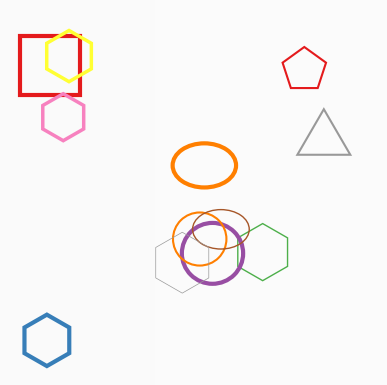[{"shape": "pentagon", "thickness": 1.5, "radius": 0.29, "center": [0.785, 0.819]}, {"shape": "square", "thickness": 3, "radius": 0.38, "center": [0.129, 0.829]}, {"shape": "hexagon", "thickness": 3, "radius": 0.33, "center": [0.121, 0.116]}, {"shape": "hexagon", "thickness": 1, "radius": 0.37, "center": [0.678, 0.345]}, {"shape": "circle", "thickness": 3, "radius": 0.4, "center": [0.548, 0.342]}, {"shape": "oval", "thickness": 3, "radius": 0.41, "center": [0.527, 0.57]}, {"shape": "circle", "thickness": 1.5, "radius": 0.34, "center": [0.515, 0.379]}, {"shape": "hexagon", "thickness": 2.5, "radius": 0.33, "center": [0.178, 0.854]}, {"shape": "oval", "thickness": 1, "radius": 0.37, "center": [0.57, 0.404]}, {"shape": "hexagon", "thickness": 2.5, "radius": 0.3, "center": [0.163, 0.696]}, {"shape": "hexagon", "thickness": 0.5, "radius": 0.4, "center": [0.47, 0.318]}, {"shape": "triangle", "thickness": 1.5, "radius": 0.39, "center": [0.836, 0.637]}]